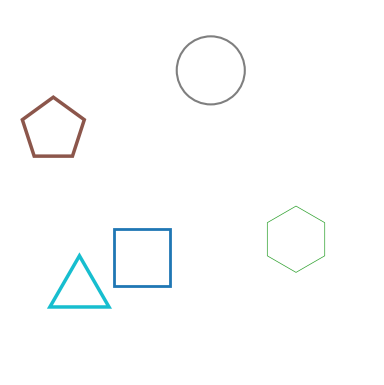[{"shape": "square", "thickness": 2, "radius": 0.37, "center": [0.369, 0.331]}, {"shape": "hexagon", "thickness": 0.5, "radius": 0.43, "center": [0.769, 0.379]}, {"shape": "pentagon", "thickness": 2.5, "radius": 0.42, "center": [0.139, 0.663]}, {"shape": "circle", "thickness": 1.5, "radius": 0.44, "center": [0.547, 0.817]}, {"shape": "triangle", "thickness": 2.5, "radius": 0.44, "center": [0.206, 0.247]}]